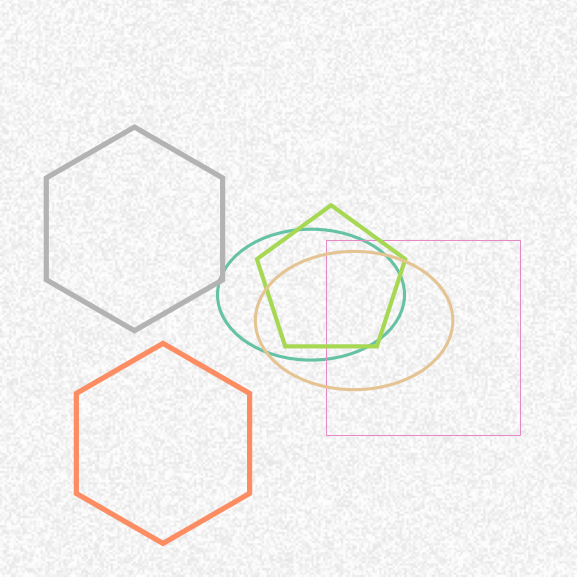[{"shape": "oval", "thickness": 1.5, "radius": 0.81, "center": [0.539, 0.489]}, {"shape": "hexagon", "thickness": 2.5, "radius": 0.87, "center": [0.282, 0.231]}, {"shape": "square", "thickness": 0.5, "radius": 0.84, "center": [0.733, 0.414]}, {"shape": "pentagon", "thickness": 2, "radius": 0.68, "center": [0.573, 0.509]}, {"shape": "oval", "thickness": 1.5, "radius": 0.86, "center": [0.613, 0.444]}, {"shape": "hexagon", "thickness": 2.5, "radius": 0.88, "center": [0.233, 0.603]}]